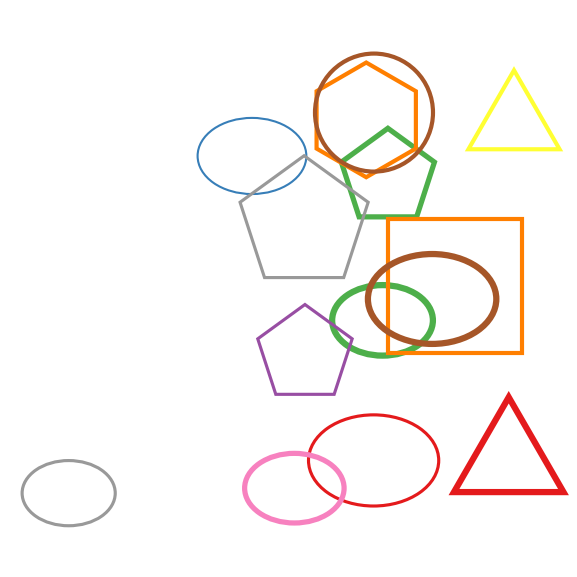[{"shape": "triangle", "thickness": 3, "radius": 0.55, "center": [0.881, 0.202]}, {"shape": "oval", "thickness": 1.5, "radius": 0.56, "center": [0.647, 0.202]}, {"shape": "oval", "thickness": 1, "radius": 0.47, "center": [0.436, 0.729]}, {"shape": "pentagon", "thickness": 2.5, "radius": 0.42, "center": [0.672, 0.692]}, {"shape": "oval", "thickness": 3, "radius": 0.44, "center": [0.662, 0.444]}, {"shape": "pentagon", "thickness": 1.5, "radius": 0.43, "center": [0.528, 0.386]}, {"shape": "square", "thickness": 2, "radius": 0.58, "center": [0.788, 0.505]}, {"shape": "hexagon", "thickness": 2, "radius": 0.5, "center": [0.634, 0.792]}, {"shape": "triangle", "thickness": 2, "radius": 0.46, "center": [0.89, 0.786]}, {"shape": "circle", "thickness": 2, "radius": 0.51, "center": [0.648, 0.804]}, {"shape": "oval", "thickness": 3, "radius": 0.56, "center": [0.748, 0.481]}, {"shape": "oval", "thickness": 2.5, "radius": 0.43, "center": [0.51, 0.154]}, {"shape": "oval", "thickness": 1.5, "radius": 0.4, "center": [0.119, 0.145]}, {"shape": "pentagon", "thickness": 1.5, "radius": 0.58, "center": [0.527, 0.613]}]